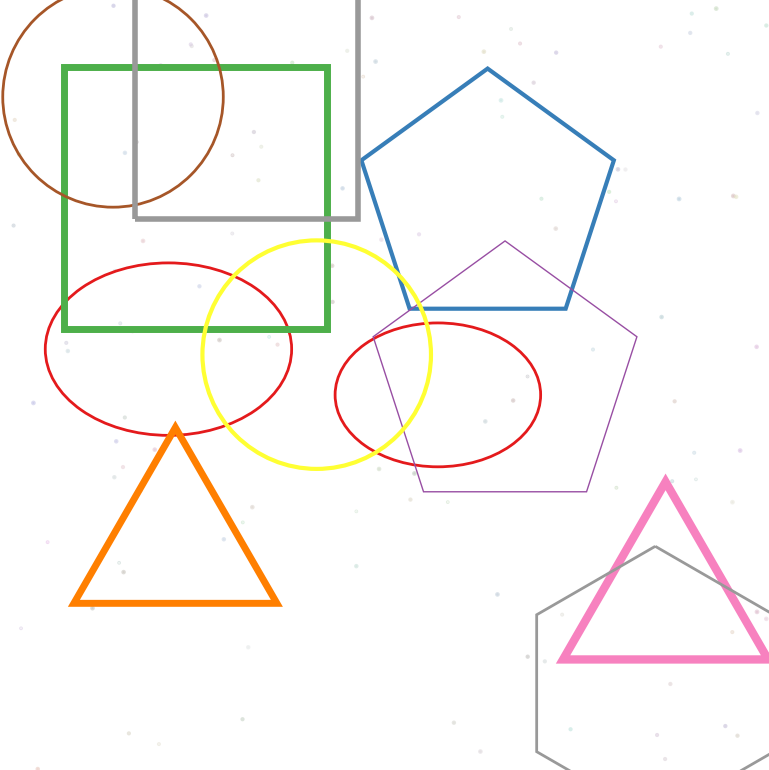[{"shape": "oval", "thickness": 1, "radius": 0.67, "center": [0.569, 0.487]}, {"shape": "oval", "thickness": 1, "radius": 0.8, "center": [0.219, 0.547]}, {"shape": "pentagon", "thickness": 1.5, "radius": 0.86, "center": [0.633, 0.739]}, {"shape": "square", "thickness": 2.5, "radius": 0.85, "center": [0.254, 0.743]}, {"shape": "pentagon", "thickness": 0.5, "radius": 0.9, "center": [0.656, 0.507]}, {"shape": "triangle", "thickness": 2.5, "radius": 0.76, "center": [0.228, 0.293]}, {"shape": "circle", "thickness": 1.5, "radius": 0.74, "center": [0.411, 0.539]}, {"shape": "circle", "thickness": 1, "radius": 0.72, "center": [0.147, 0.874]}, {"shape": "triangle", "thickness": 3, "radius": 0.77, "center": [0.864, 0.22]}, {"shape": "hexagon", "thickness": 1, "radius": 0.89, "center": [0.851, 0.113]}, {"shape": "square", "thickness": 2, "radius": 0.73, "center": [0.32, 0.861]}]